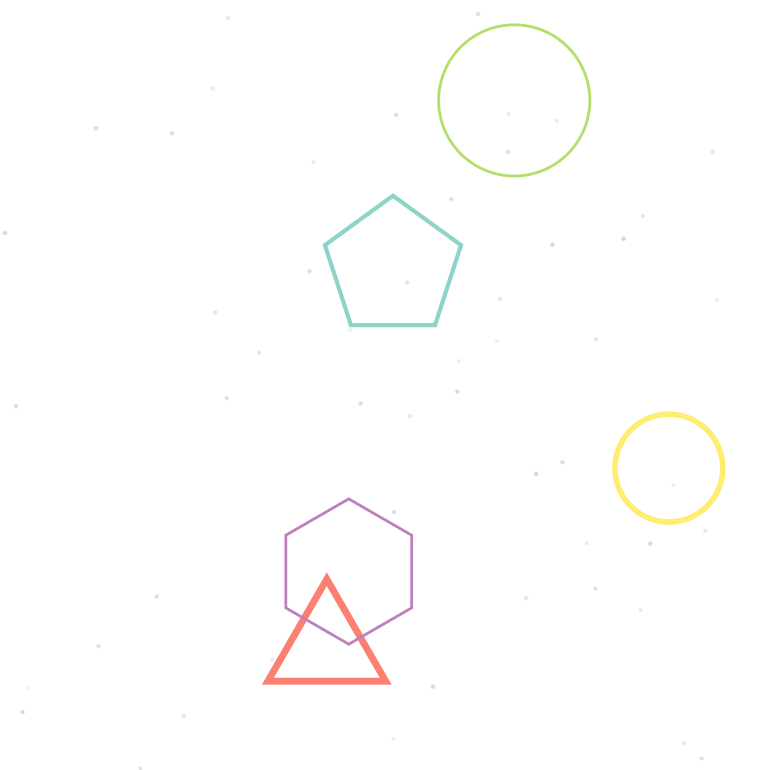[{"shape": "pentagon", "thickness": 1.5, "radius": 0.46, "center": [0.51, 0.653]}, {"shape": "triangle", "thickness": 2.5, "radius": 0.44, "center": [0.424, 0.16]}, {"shape": "circle", "thickness": 1, "radius": 0.49, "center": [0.668, 0.87]}, {"shape": "hexagon", "thickness": 1, "radius": 0.47, "center": [0.453, 0.258]}, {"shape": "circle", "thickness": 2, "radius": 0.35, "center": [0.869, 0.392]}]